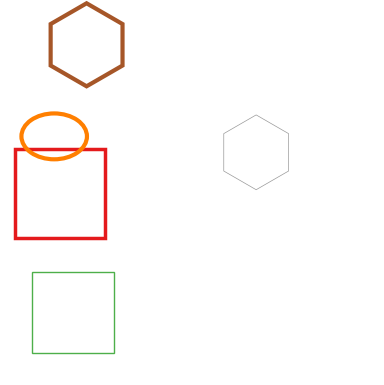[{"shape": "square", "thickness": 2.5, "radius": 0.58, "center": [0.156, 0.498]}, {"shape": "square", "thickness": 1, "radius": 0.53, "center": [0.19, 0.188]}, {"shape": "oval", "thickness": 3, "radius": 0.43, "center": [0.141, 0.646]}, {"shape": "hexagon", "thickness": 3, "radius": 0.54, "center": [0.225, 0.884]}, {"shape": "hexagon", "thickness": 0.5, "radius": 0.49, "center": [0.665, 0.604]}]